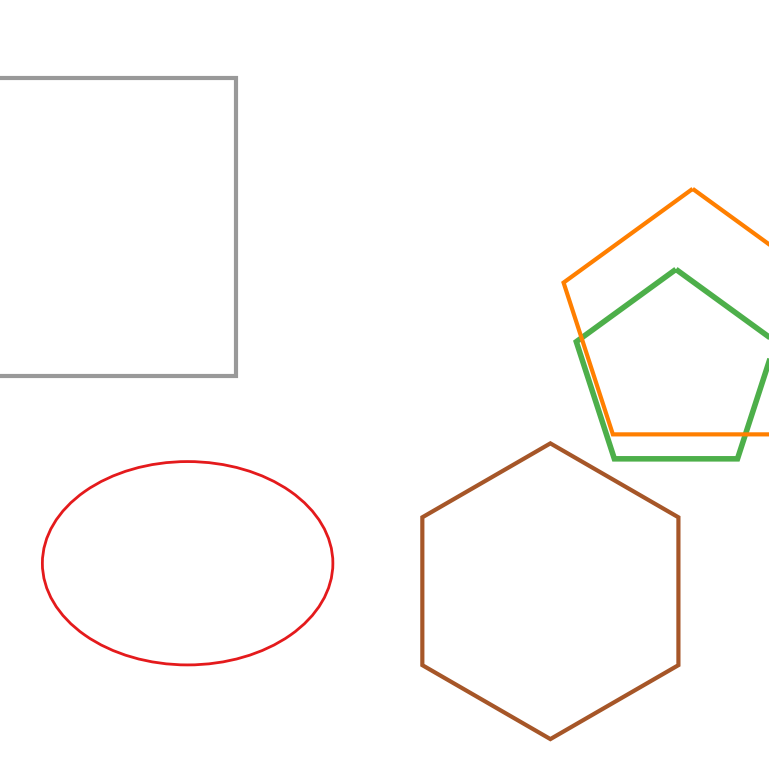[{"shape": "oval", "thickness": 1, "radius": 0.94, "center": [0.244, 0.269]}, {"shape": "pentagon", "thickness": 2, "radius": 0.68, "center": [0.878, 0.514]}, {"shape": "pentagon", "thickness": 1.5, "radius": 0.88, "center": [0.9, 0.579]}, {"shape": "hexagon", "thickness": 1.5, "radius": 0.96, "center": [0.715, 0.232]}, {"shape": "square", "thickness": 1.5, "radius": 0.97, "center": [0.112, 0.705]}]